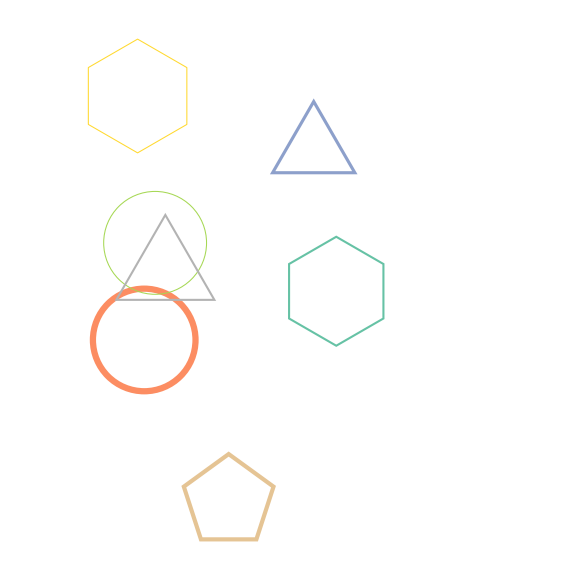[{"shape": "hexagon", "thickness": 1, "radius": 0.47, "center": [0.582, 0.495]}, {"shape": "circle", "thickness": 3, "radius": 0.44, "center": [0.25, 0.41]}, {"shape": "triangle", "thickness": 1.5, "radius": 0.41, "center": [0.543, 0.741]}, {"shape": "circle", "thickness": 0.5, "radius": 0.45, "center": [0.269, 0.579]}, {"shape": "hexagon", "thickness": 0.5, "radius": 0.49, "center": [0.238, 0.833]}, {"shape": "pentagon", "thickness": 2, "radius": 0.41, "center": [0.396, 0.131]}, {"shape": "triangle", "thickness": 1, "radius": 0.49, "center": [0.286, 0.529]}]